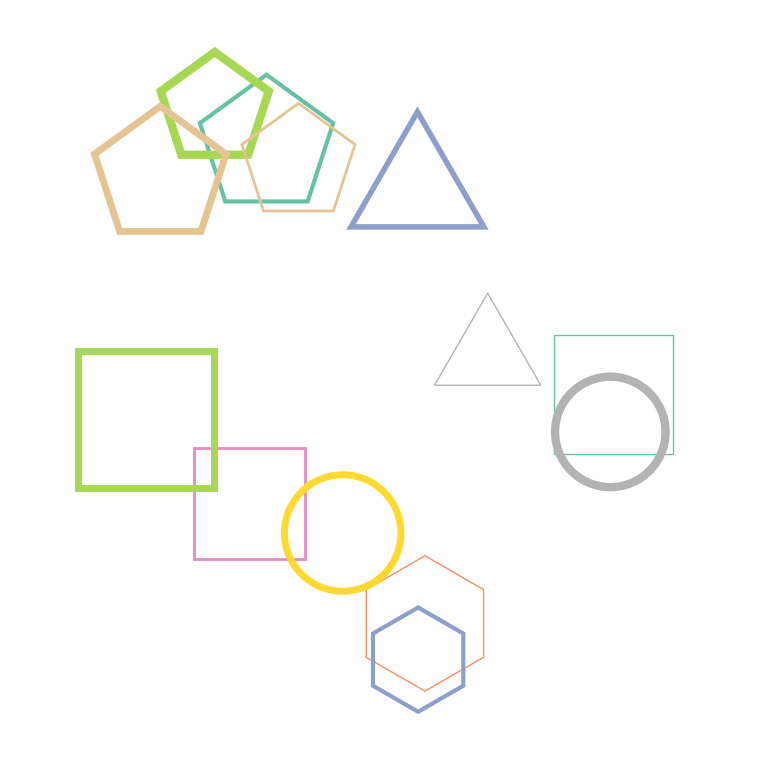[{"shape": "pentagon", "thickness": 1.5, "radius": 0.45, "center": [0.346, 0.812]}, {"shape": "square", "thickness": 0.5, "radius": 0.39, "center": [0.796, 0.487]}, {"shape": "hexagon", "thickness": 0.5, "radius": 0.44, "center": [0.552, 0.19]}, {"shape": "triangle", "thickness": 2, "radius": 0.5, "center": [0.542, 0.755]}, {"shape": "hexagon", "thickness": 1.5, "radius": 0.34, "center": [0.543, 0.143]}, {"shape": "square", "thickness": 1, "radius": 0.36, "center": [0.324, 0.346]}, {"shape": "square", "thickness": 2.5, "radius": 0.44, "center": [0.19, 0.455]}, {"shape": "pentagon", "thickness": 3, "radius": 0.37, "center": [0.279, 0.859]}, {"shape": "circle", "thickness": 2.5, "radius": 0.38, "center": [0.445, 0.308]}, {"shape": "pentagon", "thickness": 2.5, "radius": 0.45, "center": [0.208, 0.772]}, {"shape": "pentagon", "thickness": 1, "radius": 0.39, "center": [0.388, 0.789]}, {"shape": "triangle", "thickness": 0.5, "radius": 0.4, "center": [0.633, 0.54]}, {"shape": "circle", "thickness": 3, "radius": 0.36, "center": [0.793, 0.439]}]